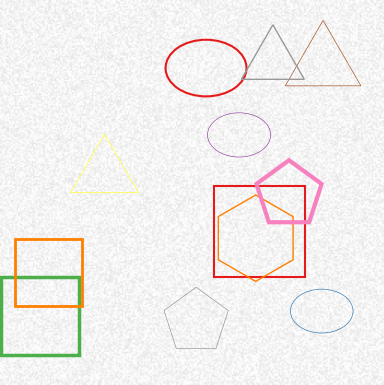[{"shape": "square", "thickness": 1.5, "radius": 0.59, "center": [0.674, 0.399]}, {"shape": "oval", "thickness": 1.5, "radius": 0.53, "center": [0.535, 0.823]}, {"shape": "oval", "thickness": 0.5, "radius": 0.41, "center": [0.836, 0.192]}, {"shape": "square", "thickness": 2.5, "radius": 0.51, "center": [0.105, 0.18]}, {"shape": "oval", "thickness": 0.5, "radius": 0.41, "center": [0.621, 0.65]}, {"shape": "hexagon", "thickness": 1, "radius": 0.56, "center": [0.664, 0.381]}, {"shape": "square", "thickness": 2, "radius": 0.44, "center": [0.126, 0.292]}, {"shape": "triangle", "thickness": 0.5, "radius": 0.51, "center": [0.272, 0.55]}, {"shape": "triangle", "thickness": 0.5, "radius": 0.57, "center": [0.839, 0.834]}, {"shape": "pentagon", "thickness": 3, "radius": 0.45, "center": [0.751, 0.495]}, {"shape": "pentagon", "thickness": 0.5, "radius": 0.44, "center": [0.509, 0.166]}, {"shape": "triangle", "thickness": 1, "radius": 0.47, "center": [0.709, 0.841]}]